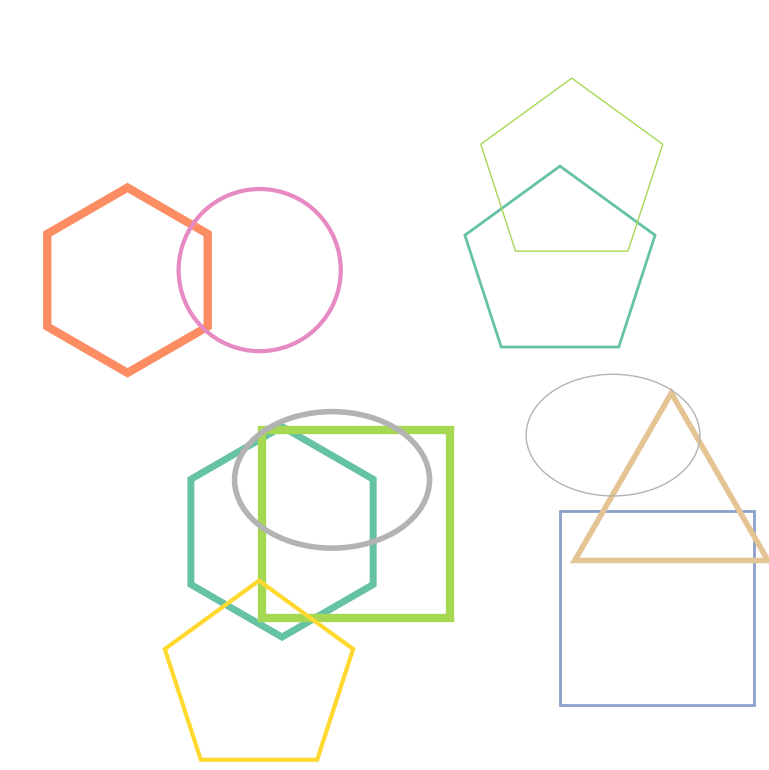[{"shape": "pentagon", "thickness": 1, "radius": 0.65, "center": [0.727, 0.654]}, {"shape": "hexagon", "thickness": 2.5, "radius": 0.68, "center": [0.366, 0.309]}, {"shape": "hexagon", "thickness": 3, "radius": 0.6, "center": [0.166, 0.636]}, {"shape": "square", "thickness": 1, "radius": 0.63, "center": [0.853, 0.21]}, {"shape": "circle", "thickness": 1.5, "radius": 0.53, "center": [0.337, 0.649]}, {"shape": "pentagon", "thickness": 0.5, "radius": 0.62, "center": [0.743, 0.774]}, {"shape": "square", "thickness": 3, "radius": 0.61, "center": [0.462, 0.32]}, {"shape": "pentagon", "thickness": 1.5, "radius": 0.64, "center": [0.336, 0.117]}, {"shape": "triangle", "thickness": 2, "radius": 0.72, "center": [0.872, 0.345]}, {"shape": "oval", "thickness": 0.5, "radius": 0.56, "center": [0.796, 0.435]}, {"shape": "oval", "thickness": 2, "radius": 0.63, "center": [0.431, 0.377]}]